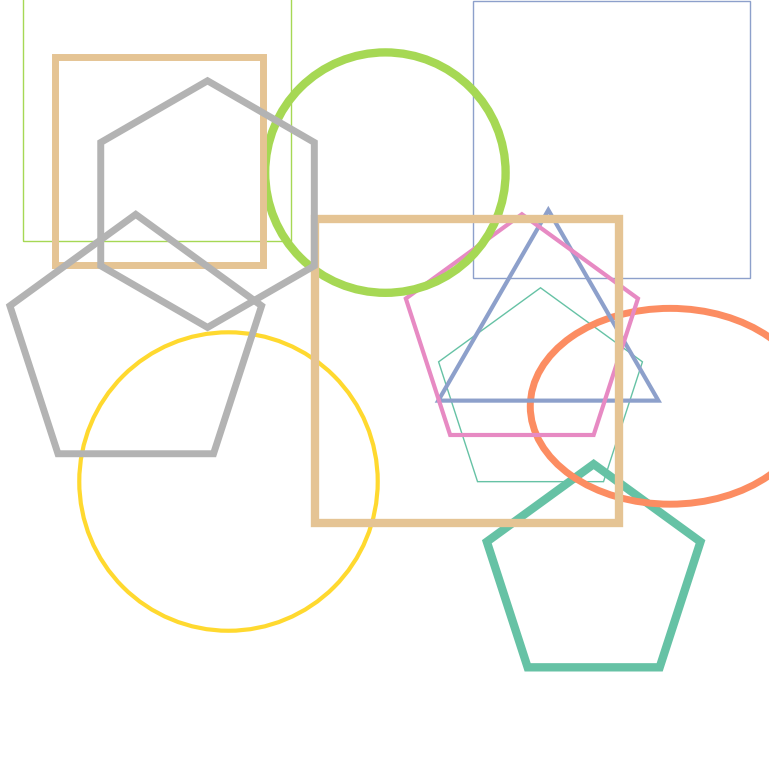[{"shape": "pentagon", "thickness": 3, "radius": 0.73, "center": [0.771, 0.251]}, {"shape": "pentagon", "thickness": 0.5, "radius": 0.7, "center": [0.702, 0.487]}, {"shape": "oval", "thickness": 2.5, "radius": 0.91, "center": [0.87, 0.472]}, {"shape": "triangle", "thickness": 1.5, "radius": 0.83, "center": [0.712, 0.562]}, {"shape": "square", "thickness": 0.5, "radius": 0.9, "center": [0.794, 0.818]}, {"shape": "pentagon", "thickness": 1.5, "radius": 0.79, "center": [0.678, 0.563]}, {"shape": "circle", "thickness": 3, "radius": 0.78, "center": [0.501, 0.776]}, {"shape": "square", "thickness": 0.5, "radius": 0.87, "center": [0.204, 0.861]}, {"shape": "circle", "thickness": 1.5, "radius": 0.97, "center": [0.297, 0.375]}, {"shape": "square", "thickness": 3, "radius": 0.99, "center": [0.606, 0.519]}, {"shape": "square", "thickness": 2.5, "radius": 0.68, "center": [0.207, 0.791]}, {"shape": "hexagon", "thickness": 2.5, "radius": 0.8, "center": [0.27, 0.735]}, {"shape": "pentagon", "thickness": 2.5, "radius": 0.86, "center": [0.176, 0.55]}]